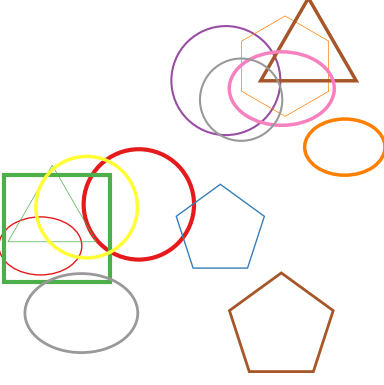[{"shape": "oval", "thickness": 1, "radius": 0.54, "center": [0.105, 0.361]}, {"shape": "circle", "thickness": 3, "radius": 0.72, "center": [0.361, 0.469]}, {"shape": "pentagon", "thickness": 1, "radius": 0.6, "center": [0.572, 0.401]}, {"shape": "triangle", "thickness": 0.5, "radius": 0.66, "center": [0.136, 0.438]}, {"shape": "square", "thickness": 3, "radius": 0.69, "center": [0.148, 0.407]}, {"shape": "circle", "thickness": 1.5, "radius": 0.71, "center": [0.587, 0.791]}, {"shape": "hexagon", "thickness": 0.5, "radius": 0.65, "center": [0.741, 0.828]}, {"shape": "oval", "thickness": 2.5, "radius": 0.52, "center": [0.896, 0.618]}, {"shape": "circle", "thickness": 2.5, "radius": 0.66, "center": [0.225, 0.462]}, {"shape": "triangle", "thickness": 2.5, "radius": 0.72, "center": [0.801, 0.862]}, {"shape": "pentagon", "thickness": 2, "radius": 0.71, "center": [0.731, 0.149]}, {"shape": "oval", "thickness": 2.5, "radius": 0.68, "center": [0.732, 0.77]}, {"shape": "oval", "thickness": 2, "radius": 0.73, "center": [0.211, 0.187]}, {"shape": "circle", "thickness": 1.5, "radius": 0.53, "center": [0.626, 0.741]}]